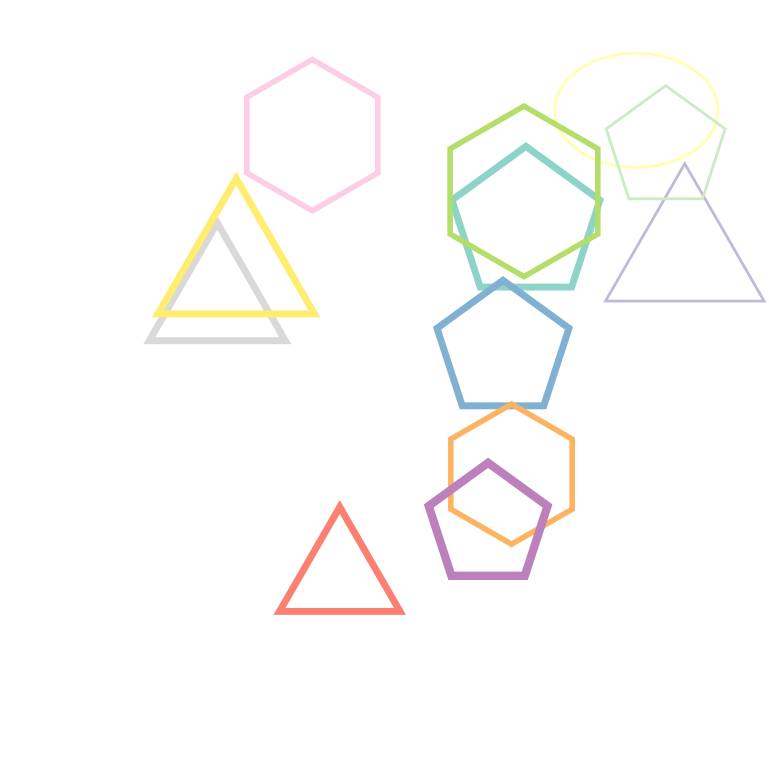[{"shape": "pentagon", "thickness": 2.5, "radius": 0.51, "center": [0.683, 0.709]}, {"shape": "oval", "thickness": 1, "radius": 0.53, "center": [0.826, 0.857]}, {"shape": "triangle", "thickness": 1, "radius": 0.59, "center": [0.889, 0.668]}, {"shape": "triangle", "thickness": 2.5, "radius": 0.45, "center": [0.441, 0.251]}, {"shape": "pentagon", "thickness": 2.5, "radius": 0.45, "center": [0.653, 0.546]}, {"shape": "hexagon", "thickness": 2, "radius": 0.46, "center": [0.664, 0.384]}, {"shape": "hexagon", "thickness": 2, "radius": 0.55, "center": [0.68, 0.751]}, {"shape": "hexagon", "thickness": 2, "radius": 0.49, "center": [0.406, 0.824]}, {"shape": "triangle", "thickness": 2.5, "radius": 0.51, "center": [0.282, 0.609]}, {"shape": "pentagon", "thickness": 3, "radius": 0.41, "center": [0.634, 0.318]}, {"shape": "pentagon", "thickness": 1, "radius": 0.41, "center": [0.865, 0.808]}, {"shape": "triangle", "thickness": 2.5, "radius": 0.59, "center": [0.307, 0.651]}]